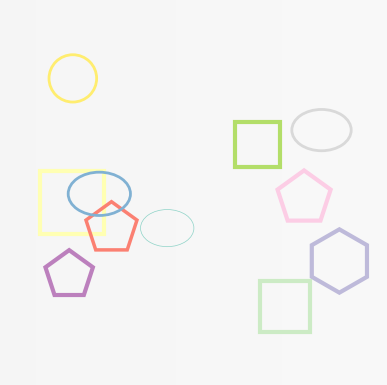[{"shape": "oval", "thickness": 0.5, "radius": 0.34, "center": [0.431, 0.408]}, {"shape": "square", "thickness": 3, "radius": 0.41, "center": [0.186, 0.475]}, {"shape": "hexagon", "thickness": 3, "radius": 0.41, "center": [0.876, 0.322]}, {"shape": "pentagon", "thickness": 2.5, "radius": 0.35, "center": [0.288, 0.407]}, {"shape": "oval", "thickness": 2, "radius": 0.4, "center": [0.256, 0.497]}, {"shape": "square", "thickness": 3, "radius": 0.29, "center": [0.665, 0.625]}, {"shape": "pentagon", "thickness": 3, "radius": 0.36, "center": [0.785, 0.485]}, {"shape": "oval", "thickness": 2, "radius": 0.38, "center": [0.83, 0.662]}, {"shape": "pentagon", "thickness": 3, "radius": 0.32, "center": [0.179, 0.286]}, {"shape": "square", "thickness": 3, "radius": 0.33, "center": [0.736, 0.203]}, {"shape": "circle", "thickness": 2, "radius": 0.31, "center": [0.188, 0.796]}]